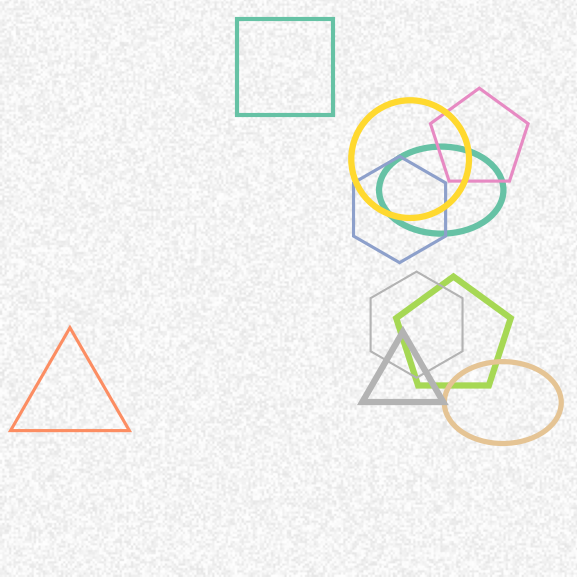[{"shape": "square", "thickness": 2, "radius": 0.42, "center": [0.494, 0.883]}, {"shape": "oval", "thickness": 3, "radius": 0.54, "center": [0.764, 0.67]}, {"shape": "triangle", "thickness": 1.5, "radius": 0.59, "center": [0.121, 0.313]}, {"shape": "hexagon", "thickness": 1.5, "radius": 0.46, "center": [0.692, 0.636]}, {"shape": "pentagon", "thickness": 1.5, "radius": 0.44, "center": [0.83, 0.758]}, {"shape": "pentagon", "thickness": 3, "radius": 0.52, "center": [0.785, 0.416]}, {"shape": "circle", "thickness": 3, "radius": 0.51, "center": [0.71, 0.724]}, {"shape": "oval", "thickness": 2.5, "radius": 0.51, "center": [0.871, 0.302]}, {"shape": "triangle", "thickness": 3, "radius": 0.4, "center": [0.698, 0.343]}, {"shape": "hexagon", "thickness": 1, "radius": 0.46, "center": [0.721, 0.437]}]